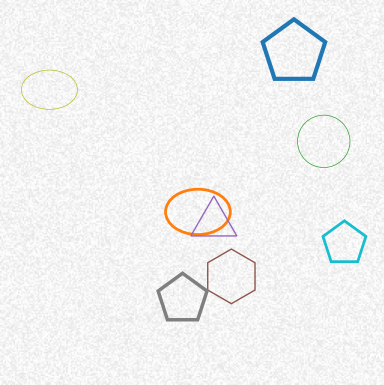[{"shape": "pentagon", "thickness": 3, "radius": 0.43, "center": [0.763, 0.864]}, {"shape": "oval", "thickness": 2, "radius": 0.42, "center": [0.514, 0.45]}, {"shape": "circle", "thickness": 0.5, "radius": 0.34, "center": [0.841, 0.633]}, {"shape": "triangle", "thickness": 1, "radius": 0.34, "center": [0.555, 0.422]}, {"shape": "hexagon", "thickness": 1, "radius": 0.35, "center": [0.601, 0.282]}, {"shape": "pentagon", "thickness": 2.5, "radius": 0.33, "center": [0.474, 0.223]}, {"shape": "oval", "thickness": 0.5, "radius": 0.36, "center": [0.128, 0.767]}, {"shape": "pentagon", "thickness": 2, "radius": 0.29, "center": [0.895, 0.368]}]